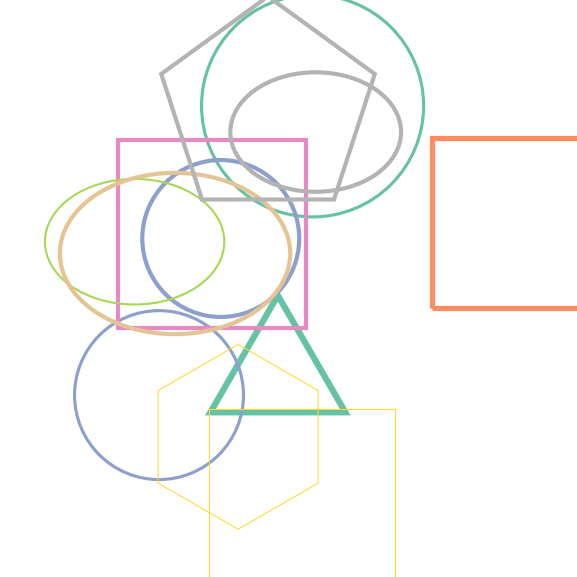[{"shape": "triangle", "thickness": 3, "radius": 0.67, "center": [0.481, 0.353]}, {"shape": "circle", "thickness": 1.5, "radius": 0.96, "center": [0.541, 0.816]}, {"shape": "square", "thickness": 2.5, "radius": 0.74, "center": [0.895, 0.613]}, {"shape": "circle", "thickness": 2, "radius": 0.68, "center": [0.382, 0.586]}, {"shape": "circle", "thickness": 1.5, "radius": 0.73, "center": [0.275, 0.315]}, {"shape": "square", "thickness": 2, "radius": 0.82, "center": [0.367, 0.594]}, {"shape": "oval", "thickness": 1, "radius": 0.78, "center": [0.233, 0.581]}, {"shape": "square", "thickness": 0.5, "radius": 0.8, "center": [0.523, 0.131]}, {"shape": "hexagon", "thickness": 0.5, "radius": 0.8, "center": [0.412, 0.243]}, {"shape": "oval", "thickness": 2, "radius": 1.0, "center": [0.303, 0.56]}, {"shape": "pentagon", "thickness": 2, "radius": 0.97, "center": [0.464, 0.811]}, {"shape": "oval", "thickness": 2, "radius": 0.74, "center": [0.547, 0.77]}]